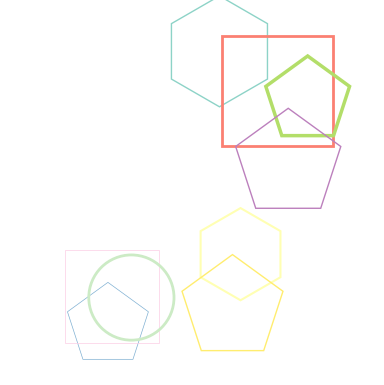[{"shape": "hexagon", "thickness": 1, "radius": 0.72, "center": [0.57, 0.867]}, {"shape": "hexagon", "thickness": 1.5, "radius": 0.6, "center": [0.625, 0.34]}, {"shape": "square", "thickness": 2, "radius": 0.72, "center": [0.72, 0.764]}, {"shape": "pentagon", "thickness": 0.5, "radius": 0.55, "center": [0.28, 0.156]}, {"shape": "pentagon", "thickness": 2.5, "radius": 0.57, "center": [0.799, 0.74]}, {"shape": "square", "thickness": 0.5, "radius": 0.61, "center": [0.291, 0.23]}, {"shape": "pentagon", "thickness": 1, "radius": 0.72, "center": [0.749, 0.575]}, {"shape": "circle", "thickness": 2, "radius": 0.55, "center": [0.341, 0.227]}, {"shape": "pentagon", "thickness": 1, "radius": 0.69, "center": [0.604, 0.201]}]